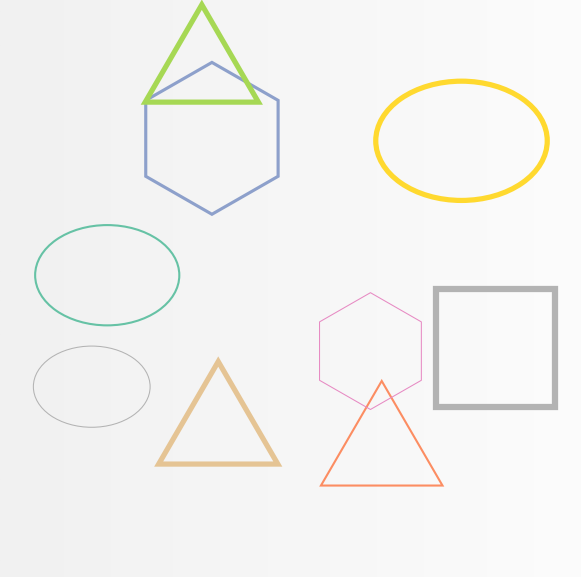[{"shape": "oval", "thickness": 1, "radius": 0.62, "center": [0.184, 0.523]}, {"shape": "triangle", "thickness": 1, "radius": 0.6, "center": [0.657, 0.219]}, {"shape": "hexagon", "thickness": 1.5, "radius": 0.66, "center": [0.365, 0.76]}, {"shape": "hexagon", "thickness": 0.5, "radius": 0.51, "center": [0.637, 0.391]}, {"shape": "triangle", "thickness": 2.5, "radius": 0.56, "center": [0.347, 0.878]}, {"shape": "oval", "thickness": 2.5, "radius": 0.74, "center": [0.794, 0.755]}, {"shape": "triangle", "thickness": 2.5, "radius": 0.59, "center": [0.375, 0.255]}, {"shape": "square", "thickness": 3, "radius": 0.51, "center": [0.853, 0.397]}, {"shape": "oval", "thickness": 0.5, "radius": 0.5, "center": [0.158, 0.33]}]